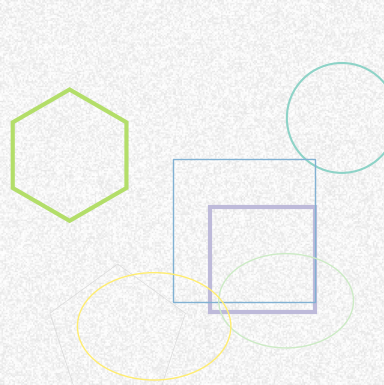[{"shape": "circle", "thickness": 1.5, "radius": 0.71, "center": [0.888, 0.694]}, {"shape": "square", "thickness": 3, "radius": 0.68, "center": [0.682, 0.325]}, {"shape": "square", "thickness": 1, "radius": 0.92, "center": [0.633, 0.401]}, {"shape": "hexagon", "thickness": 3, "radius": 0.85, "center": [0.181, 0.597]}, {"shape": "pentagon", "thickness": 0.5, "radius": 0.92, "center": [0.306, 0.129]}, {"shape": "oval", "thickness": 1, "radius": 0.88, "center": [0.743, 0.219]}, {"shape": "oval", "thickness": 1, "radius": 1.0, "center": [0.4, 0.152]}]